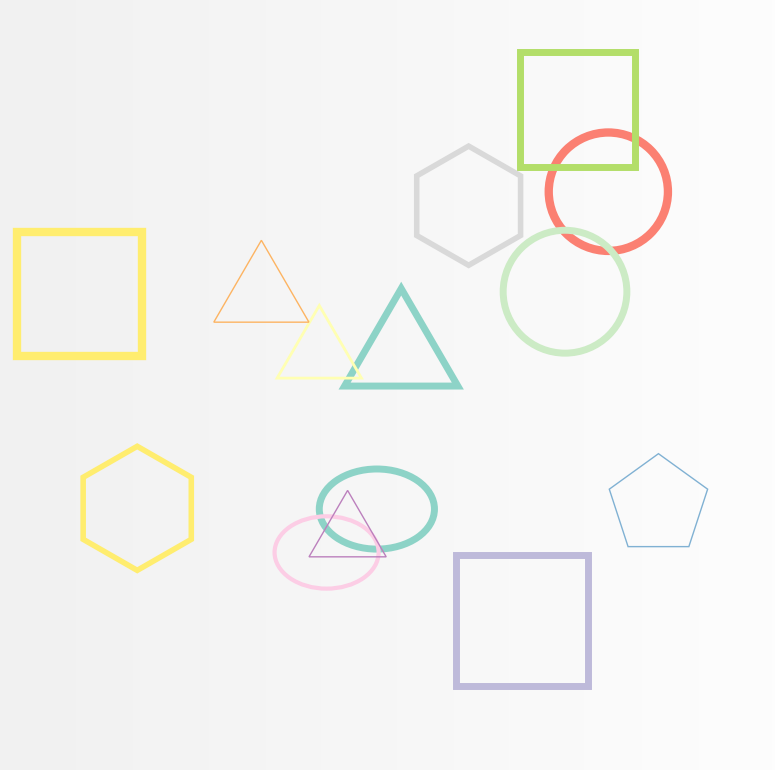[{"shape": "oval", "thickness": 2.5, "radius": 0.37, "center": [0.486, 0.339]}, {"shape": "triangle", "thickness": 2.5, "radius": 0.42, "center": [0.518, 0.541]}, {"shape": "triangle", "thickness": 1, "radius": 0.31, "center": [0.412, 0.54]}, {"shape": "square", "thickness": 2.5, "radius": 0.43, "center": [0.673, 0.194]}, {"shape": "circle", "thickness": 3, "radius": 0.38, "center": [0.785, 0.751]}, {"shape": "pentagon", "thickness": 0.5, "radius": 0.33, "center": [0.85, 0.344]}, {"shape": "triangle", "thickness": 0.5, "radius": 0.35, "center": [0.337, 0.617]}, {"shape": "square", "thickness": 2.5, "radius": 0.37, "center": [0.745, 0.858]}, {"shape": "oval", "thickness": 1.5, "radius": 0.34, "center": [0.421, 0.283]}, {"shape": "hexagon", "thickness": 2, "radius": 0.39, "center": [0.605, 0.733]}, {"shape": "triangle", "thickness": 0.5, "radius": 0.29, "center": [0.449, 0.306]}, {"shape": "circle", "thickness": 2.5, "radius": 0.4, "center": [0.729, 0.621]}, {"shape": "hexagon", "thickness": 2, "radius": 0.4, "center": [0.177, 0.34]}, {"shape": "square", "thickness": 3, "radius": 0.4, "center": [0.102, 0.618]}]